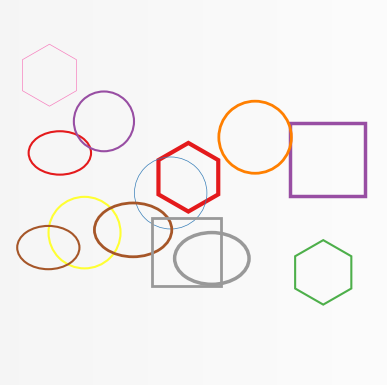[{"shape": "hexagon", "thickness": 3, "radius": 0.45, "center": [0.486, 0.54]}, {"shape": "oval", "thickness": 1.5, "radius": 0.4, "center": [0.154, 0.603]}, {"shape": "circle", "thickness": 0.5, "radius": 0.47, "center": [0.44, 0.499]}, {"shape": "hexagon", "thickness": 1.5, "radius": 0.42, "center": [0.834, 0.293]}, {"shape": "square", "thickness": 2.5, "radius": 0.48, "center": [0.845, 0.586]}, {"shape": "circle", "thickness": 1.5, "radius": 0.39, "center": [0.268, 0.685]}, {"shape": "circle", "thickness": 2, "radius": 0.47, "center": [0.658, 0.644]}, {"shape": "circle", "thickness": 1.5, "radius": 0.46, "center": [0.218, 0.396]}, {"shape": "oval", "thickness": 1.5, "radius": 0.4, "center": [0.125, 0.357]}, {"shape": "oval", "thickness": 2, "radius": 0.5, "center": [0.343, 0.403]}, {"shape": "hexagon", "thickness": 0.5, "radius": 0.4, "center": [0.128, 0.805]}, {"shape": "oval", "thickness": 2.5, "radius": 0.48, "center": [0.547, 0.329]}, {"shape": "square", "thickness": 2, "radius": 0.45, "center": [0.482, 0.346]}]